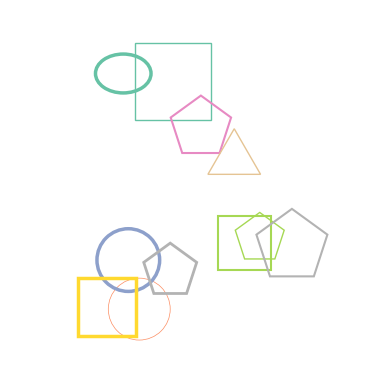[{"shape": "oval", "thickness": 2.5, "radius": 0.36, "center": [0.32, 0.809]}, {"shape": "square", "thickness": 1, "radius": 0.5, "center": [0.449, 0.788]}, {"shape": "circle", "thickness": 0.5, "radius": 0.4, "center": [0.362, 0.197]}, {"shape": "circle", "thickness": 2.5, "radius": 0.41, "center": [0.333, 0.324]}, {"shape": "pentagon", "thickness": 1.5, "radius": 0.41, "center": [0.522, 0.669]}, {"shape": "pentagon", "thickness": 1, "radius": 0.33, "center": [0.675, 0.381]}, {"shape": "square", "thickness": 1.5, "radius": 0.35, "center": [0.635, 0.37]}, {"shape": "square", "thickness": 2.5, "radius": 0.38, "center": [0.279, 0.203]}, {"shape": "triangle", "thickness": 1, "radius": 0.39, "center": [0.608, 0.587]}, {"shape": "pentagon", "thickness": 2, "radius": 0.36, "center": [0.442, 0.296]}, {"shape": "pentagon", "thickness": 1.5, "radius": 0.48, "center": [0.758, 0.361]}]